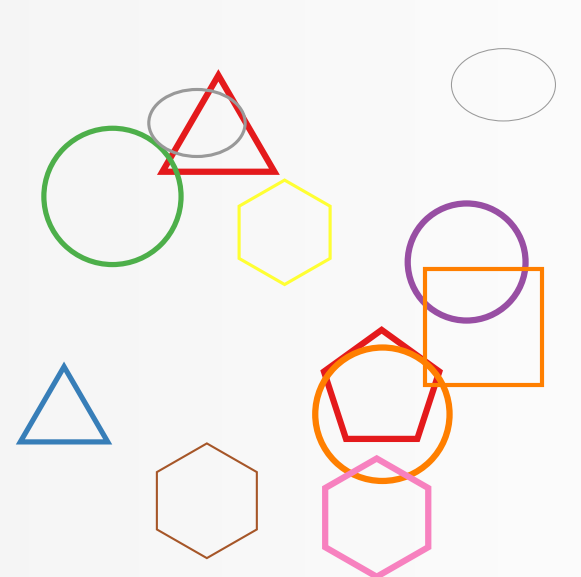[{"shape": "triangle", "thickness": 3, "radius": 0.56, "center": [0.376, 0.757]}, {"shape": "pentagon", "thickness": 3, "radius": 0.52, "center": [0.657, 0.324]}, {"shape": "triangle", "thickness": 2.5, "radius": 0.43, "center": [0.11, 0.277]}, {"shape": "circle", "thickness": 2.5, "radius": 0.59, "center": [0.193, 0.659]}, {"shape": "circle", "thickness": 3, "radius": 0.51, "center": [0.803, 0.545]}, {"shape": "circle", "thickness": 3, "radius": 0.58, "center": [0.658, 0.282]}, {"shape": "square", "thickness": 2, "radius": 0.5, "center": [0.832, 0.433]}, {"shape": "hexagon", "thickness": 1.5, "radius": 0.45, "center": [0.49, 0.597]}, {"shape": "hexagon", "thickness": 1, "radius": 0.5, "center": [0.356, 0.132]}, {"shape": "hexagon", "thickness": 3, "radius": 0.51, "center": [0.648, 0.103]}, {"shape": "oval", "thickness": 0.5, "radius": 0.45, "center": [0.866, 0.852]}, {"shape": "oval", "thickness": 1.5, "radius": 0.41, "center": [0.339, 0.786]}]